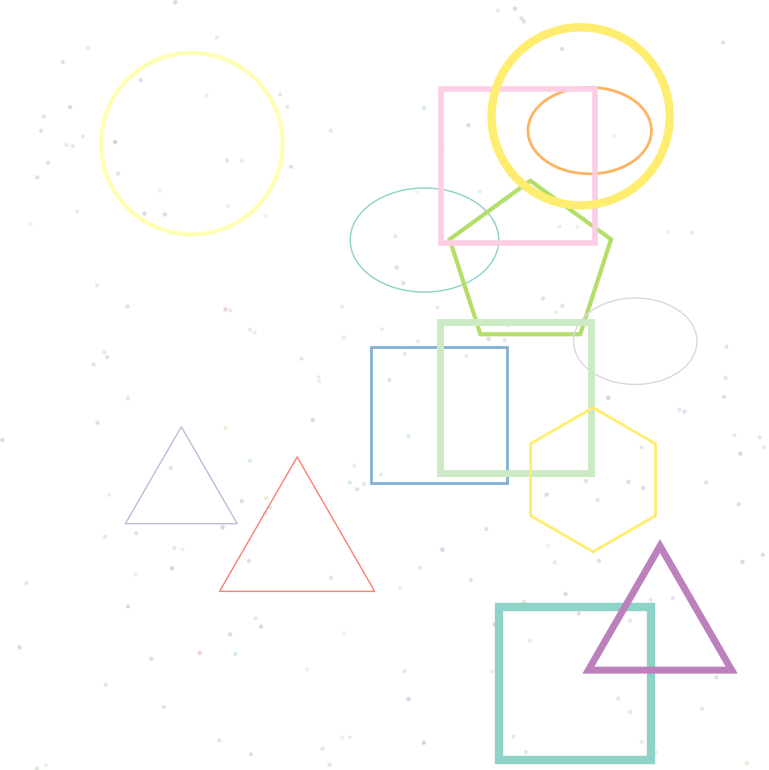[{"shape": "oval", "thickness": 0.5, "radius": 0.48, "center": [0.551, 0.688]}, {"shape": "square", "thickness": 3, "radius": 0.5, "center": [0.747, 0.113]}, {"shape": "circle", "thickness": 1.5, "radius": 0.59, "center": [0.249, 0.813]}, {"shape": "triangle", "thickness": 0.5, "radius": 0.42, "center": [0.235, 0.362]}, {"shape": "triangle", "thickness": 0.5, "radius": 0.58, "center": [0.386, 0.29]}, {"shape": "square", "thickness": 1, "radius": 0.44, "center": [0.571, 0.461]}, {"shape": "oval", "thickness": 1, "radius": 0.4, "center": [0.766, 0.83]}, {"shape": "pentagon", "thickness": 1.5, "radius": 0.55, "center": [0.689, 0.655]}, {"shape": "square", "thickness": 2, "radius": 0.5, "center": [0.673, 0.784]}, {"shape": "oval", "thickness": 0.5, "radius": 0.4, "center": [0.825, 0.557]}, {"shape": "triangle", "thickness": 2.5, "radius": 0.54, "center": [0.857, 0.183]}, {"shape": "square", "thickness": 2.5, "radius": 0.49, "center": [0.67, 0.484]}, {"shape": "circle", "thickness": 3, "radius": 0.58, "center": [0.754, 0.849]}, {"shape": "hexagon", "thickness": 1, "radius": 0.47, "center": [0.77, 0.377]}]